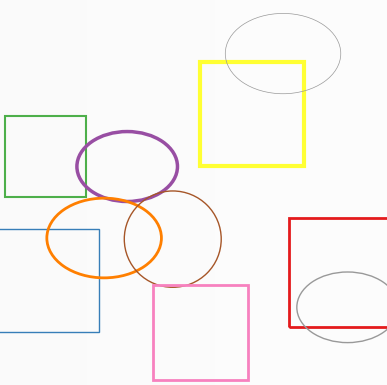[{"shape": "square", "thickness": 2, "radius": 0.71, "center": [0.887, 0.292]}, {"shape": "square", "thickness": 1, "radius": 0.67, "center": [0.121, 0.272]}, {"shape": "square", "thickness": 1.5, "radius": 0.52, "center": [0.118, 0.594]}, {"shape": "oval", "thickness": 2.5, "radius": 0.65, "center": [0.328, 0.567]}, {"shape": "oval", "thickness": 2, "radius": 0.74, "center": [0.269, 0.382]}, {"shape": "square", "thickness": 3, "radius": 0.67, "center": [0.65, 0.704]}, {"shape": "circle", "thickness": 1, "radius": 0.63, "center": [0.446, 0.379]}, {"shape": "square", "thickness": 2, "radius": 0.62, "center": [0.518, 0.137]}, {"shape": "oval", "thickness": 0.5, "radius": 0.74, "center": [0.73, 0.861]}, {"shape": "oval", "thickness": 1, "radius": 0.66, "center": [0.897, 0.202]}]